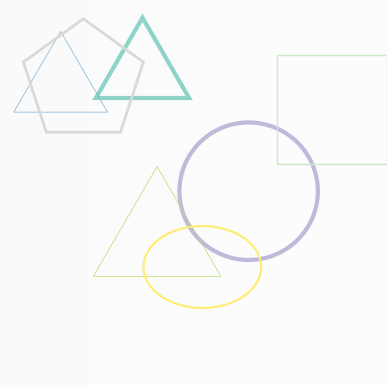[{"shape": "triangle", "thickness": 3, "radius": 0.7, "center": [0.368, 0.815]}, {"shape": "circle", "thickness": 3, "radius": 0.89, "center": [0.642, 0.503]}, {"shape": "triangle", "thickness": 0.5, "radius": 0.7, "center": [0.156, 0.779]}, {"shape": "triangle", "thickness": 0.5, "radius": 0.95, "center": [0.405, 0.377]}, {"shape": "pentagon", "thickness": 2, "radius": 0.81, "center": [0.215, 0.788]}, {"shape": "square", "thickness": 1, "radius": 0.71, "center": [0.857, 0.714]}, {"shape": "oval", "thickness": 1.5, "radius": 0.76, "center": [0.522, 0.307]}]